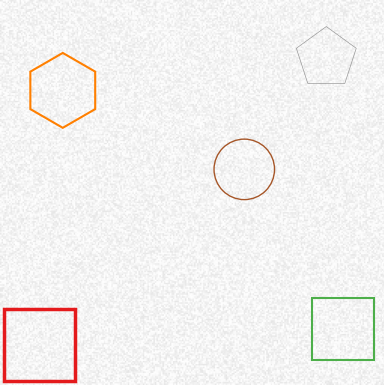[{"shape": "square", "thickness": 2.5, "radius": 0.46, "center": [0.102, 0.104]}, {"shape": "square", "thickness": 1.5, "radius": 0.4, "center": [0.892, 0.145]}, {"shape": "hexagon", "thickness": 1.5, "radius": 0.49, "center": [0.163, 0.765]}, {"shape": "circle", "thickness": 1, "radius": 0.39, "center": [0.634, 0.56]}, {"shape": "pentagon", "thickness": 0.5, "radius": 0.41, "center": [0.848, 0.849]}]